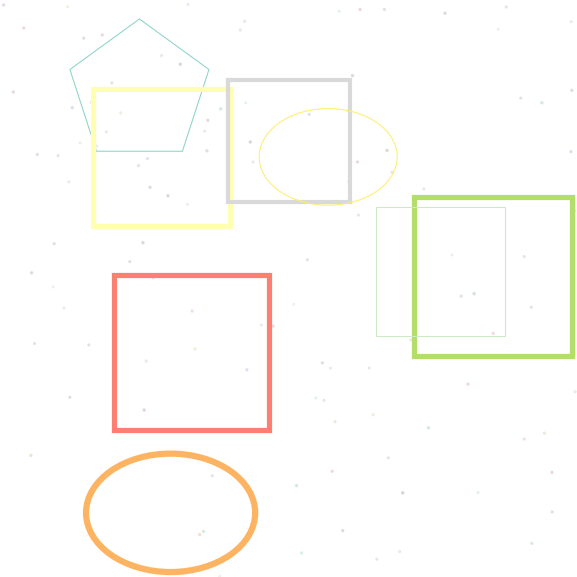[{"shape": "pentagon", "thickness": 0.5, "radius": 0.63, "center": [0.241, 0.84]}, {"shape": "square", "thickness": 2.5, "radius": 0.59, "center": [0.28, 0.727]}, {"shape": "square", "thickness": 2.5, "radius": 0.67, "center": [0.332, 0.389]}, {"shape": "oval", "thickness": 3, "radius": 0.73, "center": [0.295, 0.111]}, {"shape": "square", "thickness": 2.5, "radius": 0.69, "center": [0.854, 0.52]}, {"shape": "square", "thickness": 2, "radius": 0.53, "center": [0.501, 0.755]}, {"shape": "square", "thickness": 0.5, "radius": 0.56, "center": [0.762, 0.528]}, {"shape": "oval", "thickness": 0.5, "radius": 0.6, "center": [0.568, 0.727]}]